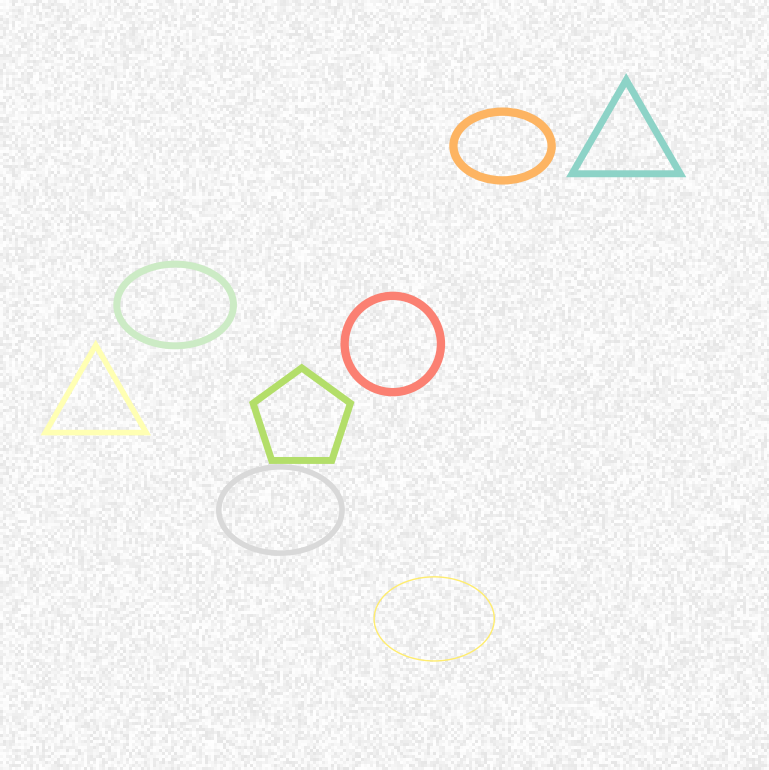[{"shape": "triangle", "thickness": 2.5, "radius": 0.41, "center": [0.813, 0.815]}, {"shape": "triangle", "thickness": 2, "radius": 0.38, "center": [0.124, 0.476]}, {"shape": "circle", "thickness": 3, "radius": 0.31, "center": [0.51, 0.553]}, {"shape": "oval", "thickness": 3, "radius": 0.32, "center": [0.653, 0.81]}, {"shape": "pentagon", "thickness": 2.5, "radius": 0.33, "center": [0.392, 0.456]}, {"shape": "oval", "thickness": 2, "radius": 0.4, "center": [0.364, 0.338]}, {"shape": "oval", "thickness": 2.5, "radius": 0.38, "center": [0.227, 0.604]}, {"shape": "oval", "thickness": 0.5, "radius": 0.39, "center": [0.564, 0.196]}]